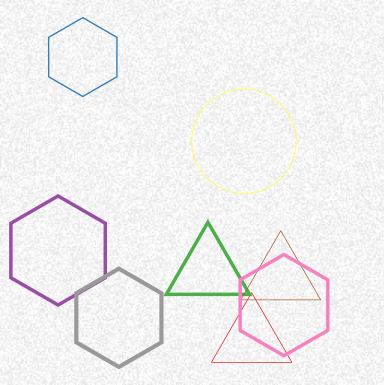[{"shape": "triangle", "thickness": 0.5, "radius": 0.6, "center": [0.654, 0.119]}, {"shape": "hexagon", "thickness": 1, "radius": 0.51, "center": [0.215, 0.852]}, {"shape": "triangle", "thickness": 2.5, "radius": 0.62, "center": [0.54, 0.298]}, {"shape": "hexagon", "thickness": 2.5, "radius": 0.71, "center": [0.151, 0.349]}, {"shape": "circle", "thickness": 0.5, "radius": 0.68, "center": [0.634, 0.633]}, {"shape": "triangle", "thickness": 0.5, "radius": 0.6, "center": [0.729, 0.281]}, {"shape": "hexagon", "thickness": 2.5, "radius": 0.66, "center": [0.738, 0.207]}, {"shape": "hexagon", "thickness": 3, "radius": 0.64, "center": [0.309, 0.175]}]